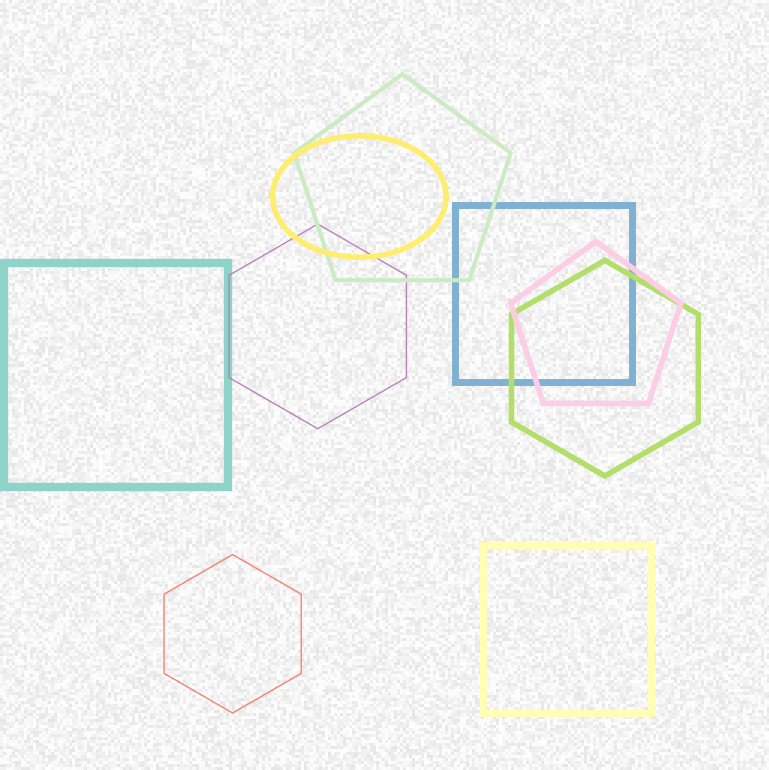[{"shape": "square", "thickness": 3, "radius": 0.73, "center": [0.151, 0.513]}, {"shape": "square", "thickness": 2.5, "radius": 0.55, "center": [0.736, 0.183]}, {"shape": "hexagon", "thickness": 0.5, "radius": 0.51, "center": [0.302, 0.177]}, {"shape": "square", "thickness": 2.5, "radius": 0.57, "center": [0.706, 0.619]}, {"shape": "hexagon", "thickness": 2, "radius": 0.7, "center": [0.786, 0.522]}, {"shape": "pentagon", "thickness": 2, "radius": 0.58, "center": [0.774, 0.57]}, {"shape": "hexagon", "thickness": 0.5, "radius": 0.66, "center": [0.413, 0.576]}, {"shape": "pentagon", "thickness": 1.5, "radius": 0.74, "center": [0.523, 0.756]}, {"shape": "oval", "thickness": 2, "radius": 0.56, "center": [0.467, 0.745]}]